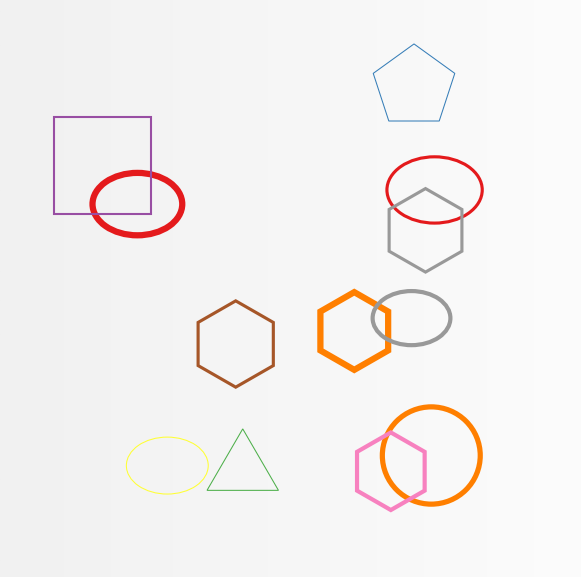[{"shape": "oval", "thickness": 1.5, "radius": 0.41, "center": [0.748, 0.67]}, {"shape": "oval", "thickness": 3, "radius": 0.39, "center": [0.236, 0.646]}, {"shape": "pentagon", "thickness": 0.5, "radius": 0.37, "center": [0.712, 0.849]}, {"shape": "triangle", "thickness": 0.5, "radius": 0.35, "center": [0.418, 0.186]}, {"shape": "square", "thickness": 1, "radius": 0.42, "center": [0.177, 0.713]}, {"shape": "circle", "thickness": 2.5, "radius": 0.42, "center": [0.742, 0.21]}, {"shape": "hexagon", "thickness": 3, "radius": 0.34, "center": [0.61, 0.426]}, {"shape": "oval", "thickness": 0.5, "radius": 0.35, "center": [0.288, 0.193]}, {"shape": "hexagon", "thickness": 1.5, "radius": 0.37, "center": [0.406, 0.403]}, {"shape": "hexagon", "thickness": 2, "radius": 0.34, "center": [0.672, 0.183]}, {"shape": "oval", "thickness": 2, "radius": 0.33, "center": [0.708, 0.448]}, {"shape": "hexagon", "thickness": 1.5, "radius": 0.36, "center": [0.732, 0.6]}]